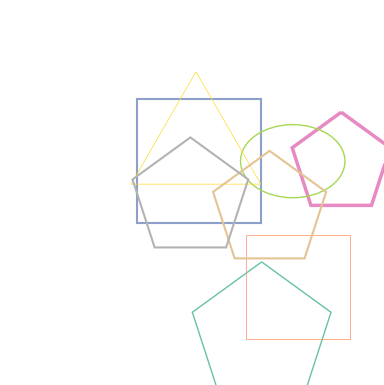[{"shape": "pentagon", "thickness": 1, "radius": 0.95, "center": [0.68, 0.13]}, {"shape": "square", "thickness": 0.5, "radius": 0.68, "center": [0.774, 0.255]}, {"shape": "square", "thickness": 1.5, "radius": 0.81, "center": [0.517, 0.581]}, {"shape": "pentagon", "thickness": 2.5, "radius": 0.67, "center": [0.886, 0.575]}, {"shape": "oval", "thickness": 1, "radius": 0.68, "center": [0.76, 0.581]}, {"shape": "triangle", "thickness": 0.5, "radius": 0.97, "center": [0.509, 0.619]}, {"shape": "pentagon", "thickness": 1.5, "radius": 0.77, "center": [0.7, 0.454]}, {"shape": "pentagon", "thickness": 1.5, "radius": 0.79, "center": [0.494, 0.485]}]